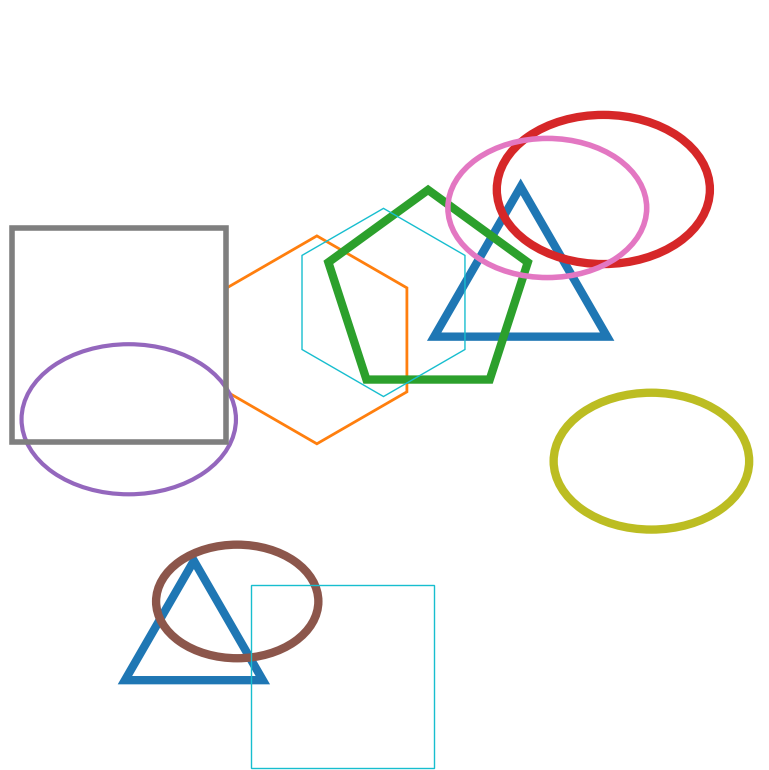[{"shape": "triangle", "thickness": 3, "radius": 0.65, "center": [0.676, 0.628]}, {"shape": "triangle", "thickness": 3, "radius": 0.52, "center": [0.252, 0.168]}, {"shape": "hexagon", "thickness": 1, "radius": 0.67, "center": [0.412, 0.559]}, {"shape": "pentagon", "thickness": 3, "radius": 0.68, "center": [0.556, 0.617]}, {"shape": "oval", "thickness": 3, "radius": 0.69, "center": [0.784, 0.754]}, {"shape": "oval", "thickness": 1.5, "radius": 0.7, "center": [0.167, 0.456]}, {"shape": "oval", "thickness": 3, "radius": 0.53, "center": [0.308, 0.219]}, {"shape": "oval", "thickness": 2, "radius": 0.65, "center": [0.711, 0.73]}, {"shape": "square", "thickness": 2, "radius": 0.69, "center": [0.154, 0.564]}, {"shape": "oval", "thickness": 3, "radius": 0.63, "center": [0.846, 0.401]}, {"shape": "square", "thickness": 0.5, "radius": 0.59, "center": [0.444, 0.121]}, {"shape": "hexagon", "thickness": 0.5, "radius": 0.61, "center": [0.498, 0.607]}]